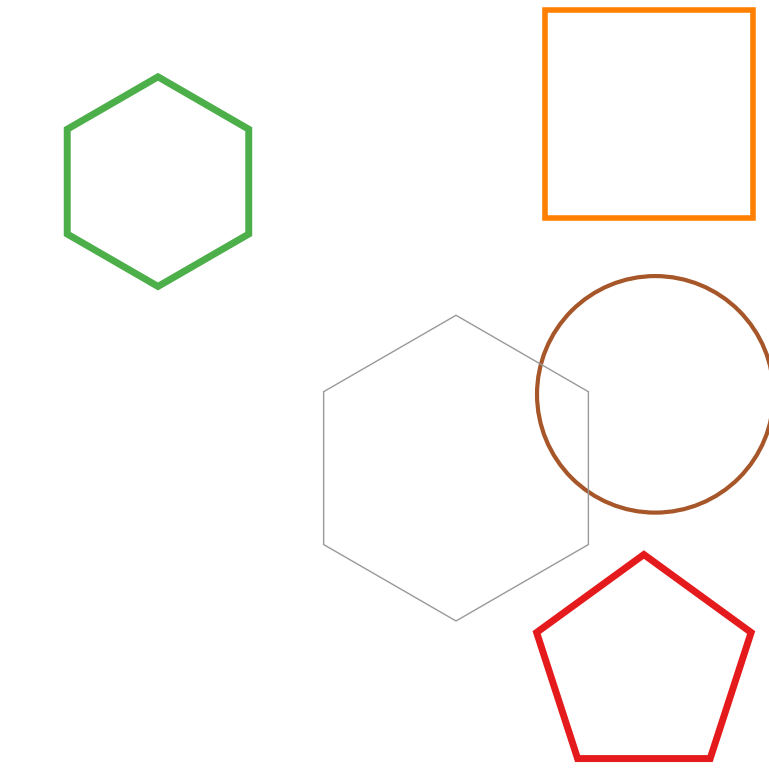[{"shape": "pentagon", "thickness": 2.5, "radius": 0.73, "center": [0.836, 0.133]}, {"shape": "hexagon", "thickness": 2.5, "radius": 0.68, "center": [0.205, 0.764]}, {"shape": "square", "thickness": 2, "radius": 0.67, "center": [0.843, 0.852]}, {"shape": "circle", "thickness": 1.5, "radius": 0.77, "center": [0.851, 0.488]}, {"shape": "hexagon", "thickness": 0.5, "radius": 0.99, "center": [0.592, 0.392]}]